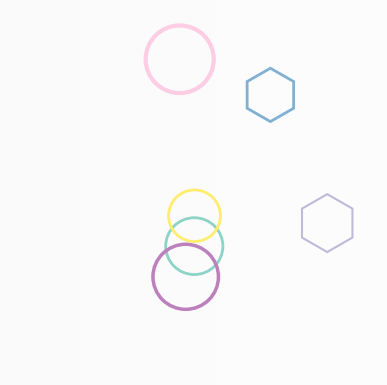[{"shape": "circle", "thickness": 2, "radius": 0.37, "center": [0.501, 0.361]}, {"shape": "hexagon", "thickness": 1.5, "radius": 0.38, "center": [0.844, 0.421]}, {"shape": "hexagon", "thickness": 2, "radius": 0.35, "center": [0.698, 0.754]}, {"shape": "circle", "thickness": 3, "radius": 0.44, "center": [0.464, 0.846]}, {"shape": "circle", "thickness": 2.5, "radius": 0.42, "center": [0.479, 0.281]}, {"shape": "circle", "thickness": 2, "radius": 0.33, "center": [0.502, 0.44]}]